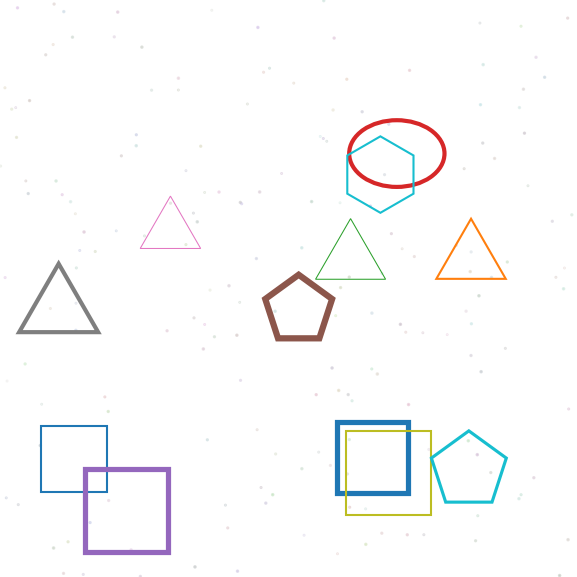[{"shape": "square", "thickness": 2.5, "radius": 0.31, "center": [0.645, 0.207]}, {"shape": "square", "thickness": 1, "radius": 0.29, "center": [0.128, 0.204]}, {"shape": "triangle", "thickness": 1, "radius": 0.35, "center": [0.816, 0.551]}, {"shape": "triangle", "thickness": 0.5, "radius": 0.35, "center": [0.607, 0.551]}, {"shape": "oval", "thickness": 2, "radius": 0.41, "center": [0.687, 0.733]}, {"shape": "square", "thickness": 2.5, "radius": 0.36, "center": [0.219, 0.115]}, {"shape": "pentagon", "thickness": 3, "radius": 0.3, "center": [0.517, 0.463]}, {"shape": "triangle", "thickness": 0.5, "radius": 0.3, "center": [0.295, 0.599]}, {"shape": "triangle", "thickness": 2, "radius": 0.39, "center": [0.102, 0.463]}, {"shape": "square", "thickness": 1, "radius": 0.36, "center": [0.673, 0.18]}, {"shape": "pentagon", "thickness": 1.5, "radius": 0.34, "center": [0.812, 0.185]}, {"shape": "hexagon", "thickness": 1, "radius": 0.33, "center": [0.659, 0.697]}]